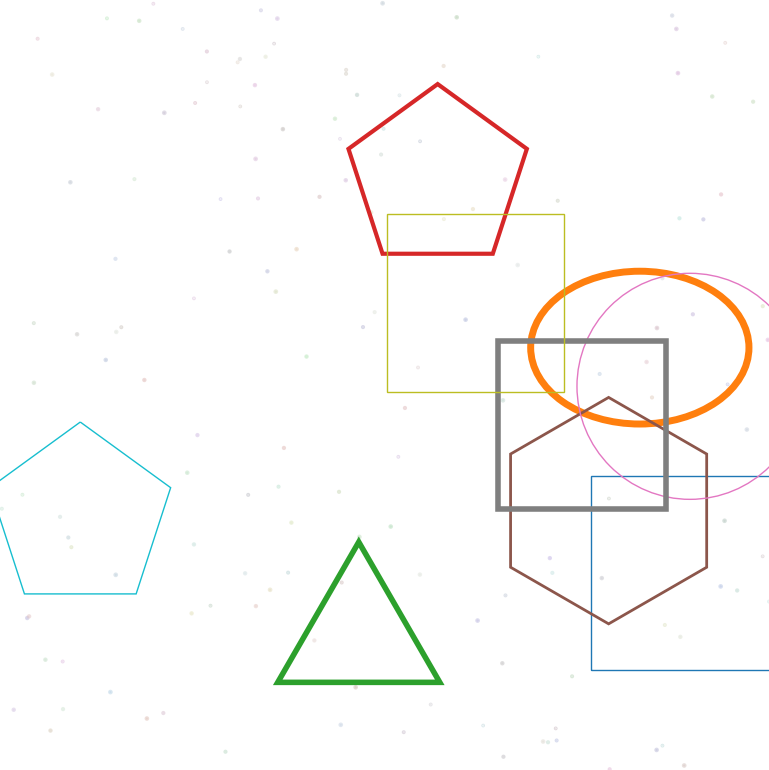[{"shape": "square", "thickness": 0.5, "radius": 0.63, "center": [0.894, 0.255]}, {"shape": "oval", "thickness": 2.5, "radius": 0.71, "center": [0.831, 0.549]}, {"shape": "triangle", "thickness": 2, "radius": 0.61, "center": [0.466, 0.175]}, {"shape": "pentagon", "thickness": 1.5, "radius": 0.61, "center": [0.568, 0.769]}, {"shape": "hexagon", "thickness": 1, "radius": 0.74, "center": [0.79, 0.337]}, {"shape": "circle", "thickness": 0.5, "radius": 0.73, "center": [0.896, 0.498]}, {"shape": "square", "thickness": 2, "radius": 0.55, "center": [0.756, 0.448]}, {"shape": "square", "thickness": 0.5, "radius": 0.58, "center": [0.617, 0.606]}, {"shape": "pentagon", "thickness": 0.5, "radius": 0.62, "center": [0.104, 0.329]}]